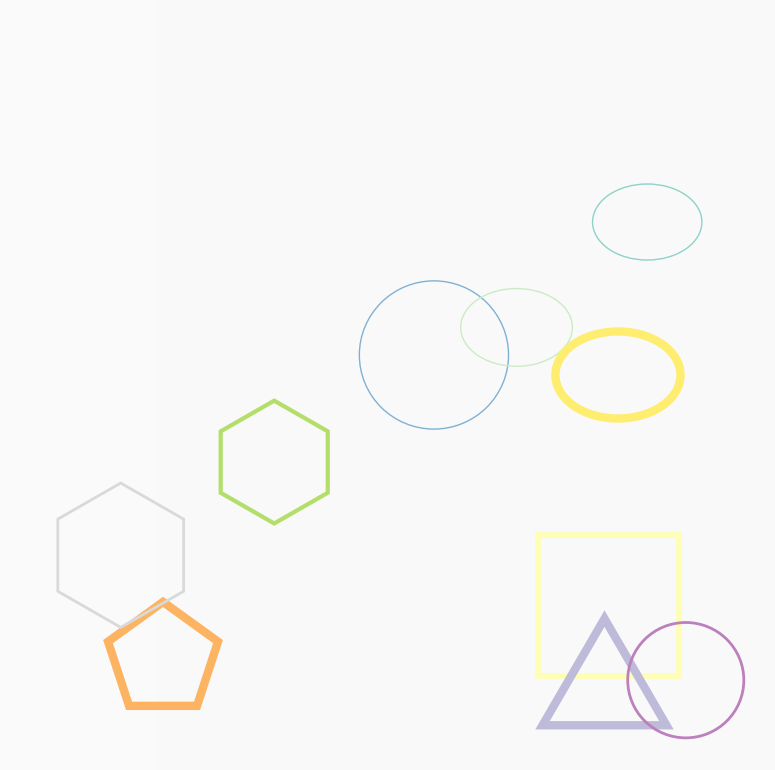[{"shape": "oval", "thickness": 0.5, "radius": 0.35, "center": [0.835, 0.712]}, {"shape": "square", "thickness": 2, "radius": 0.46, "center": [0.785, 0.213]}, {"shape": "triangle", "thickness": 3, "radius": 0.46, "center": [0.78, 0.104]}, {"shape": "circle", "thickness": 0.5, "radius": 0.48, "center": [0.56, 0.539]}, {"shape": "pentagon", "thickness": 3, "radius": 0.37, "center": [0.21, 0.144]}, {"shape": "hexagon", "thickness": 1.5, "radius": 0.4, "center": [0.354, 0.4]}, {"shape": "hexagon", "thickness": 1, "radius": 0.47, "center": [0.156, 0.279]}, {"shape": "circle", "thickness": 1, "radius": 0.37, "center": [0.885, 0.117]}, {"shape": "oval", "thickness": 0.5, "radius": 0.36, "center": [0.667, 0.575]}, {"shape": "oval", "thickness": 3, "radius": 0.4, "center": [0.797, 0.513]}]